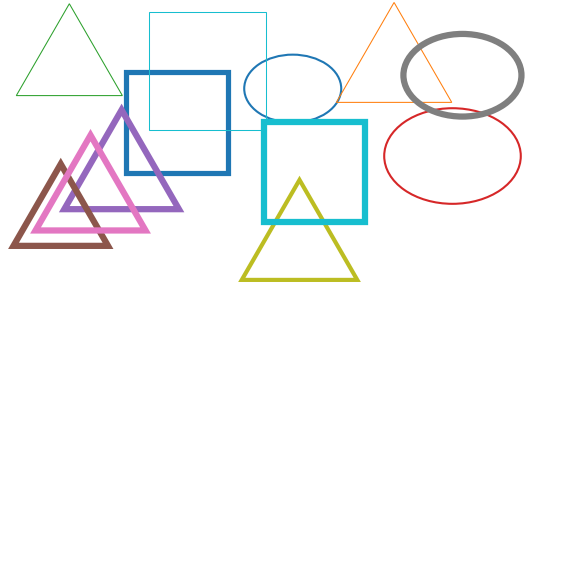[{"shape": "oval", "thickness": 1, "radius": 0.42, "center": [0.507, 0.846]}, {"shape": "square", "thickness": 2.5, "radius": 0.44, "center": [0.306, 0.787]}, {"shape": "triangle", "thickness": 0.5, "radius": 0.58, "center": [0.682, 0.88]}, {"shape": "triangle", "thickness": 0.5, "radius": 0.53, "center": [0.12, 0.887]}, {"shape": "oval", "thickness": 1, "radius": 0.59, "center": [0.784, 0.729]}, {"shape": "triangle", "thickness": 3, "radius": 0.57, "center": [0.211, 0.694]}, {"shape": "triangle", "thickness": 3, "radius": 0.47, "center": [0.105, 0.621]}, {"shape": "triangle", "thickness": 3, "radius": 0.55, "center": [0.157, 0.655]}, {"shape": "oval", "thickness": 3, "radius": 0.51, "center": [0.801, 0.869]}, {"shape": "triangle", "thickness": 2, "radius": 0.58, "center": [0.519, 0.572]}, {"shape": "square", "thickness": 3, "radius": 0.43, "center": [0.545, 0.701]}, {"shape": "square", "thickness": 0.5, "radius": 0.51, "center": [0.36, 0.876]}]